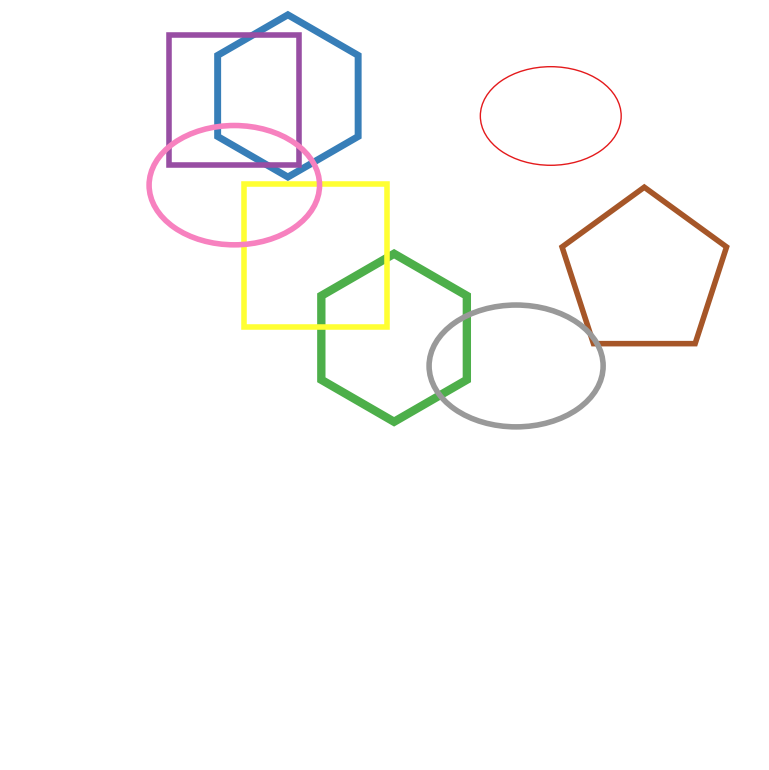[{"shape": "oval", "thickness": 0.5, "radius": 0.46, "center": [0.715, 0.849]}, {"shape": "hexagon", "thickness": 2.5, "radius": 0.53, "center": [0.374, 0.875]}, {"shape": "hexagon", "thickness": 3, "radius": 0.55, "center": [0.512, 0.561]}, {"shape": "square", "thickness": 2, "radius": 0.42, "center": [0.303, 0.87]}, {"shape": "square", "thickness": 2, "radius": 0.46, "center": [0.41, 0.668]}, {"shape": "pentagon", "thickness": 2, "radius": 0.56, "center": [0.837, 0.645]}, {"shape": "oval", "thickness": 2, "radius": 0.55, "center": [0.304, 0.76]}, {"shape": "oval", "thickness": 2, "radius": 0.57, "center": [0.67, 0.525]}]